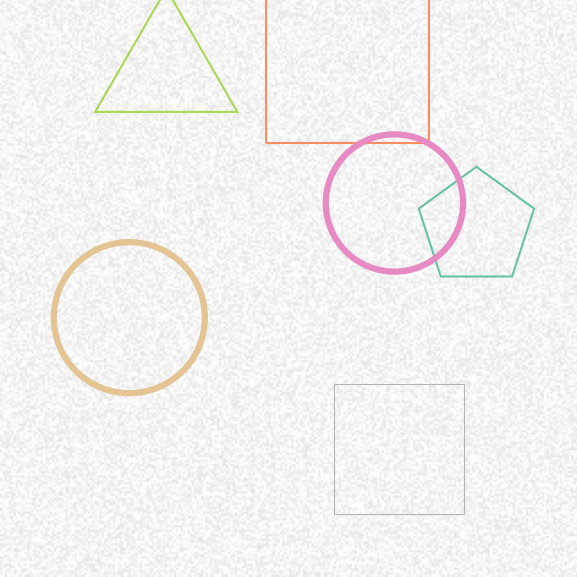[{"shape": "pentagon", "thickness": 1, "radius": 0.53, "center": [0.825, 0.605]}, {"shape": "square", "thickness": 1, "radius": 0.7, "center": [0.602, 0.893]}, {"shape": "circle", "thickness": 3, "radius": 0.59, "center": [0.683, 0.648]}, {"shape": "triangle", "thickness": 1, "radius": 0.71, "center": [0.288, 0.876]}, {"shape": "circle", "thickness": 3, "radius": 0.65, "center": [0.224, 0.449]}, {"shape": "square", "thickness": 0.5, "radius": 0.56, "center": [0.692, 0.222]}]